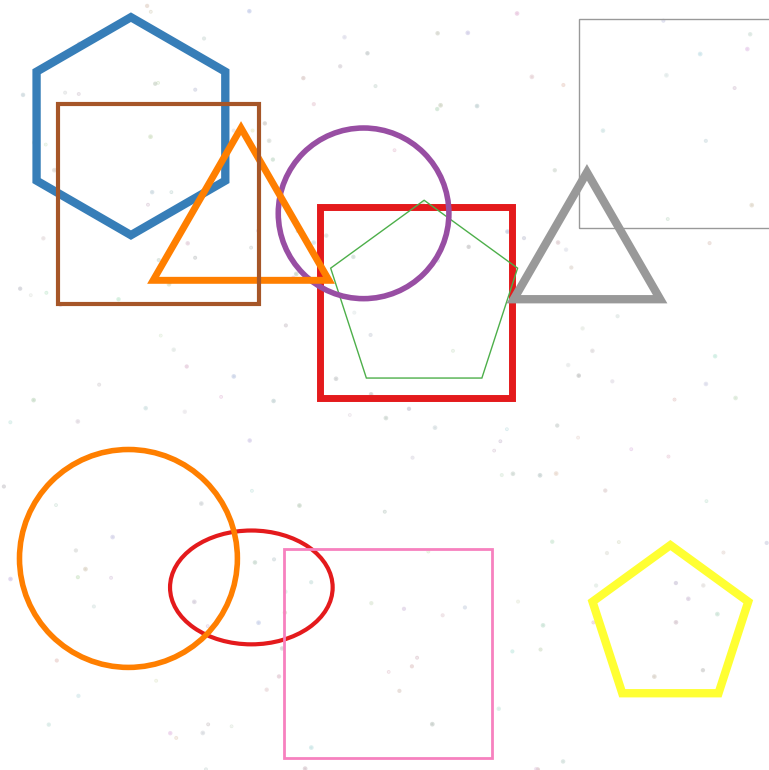[{"shape": "oval", "thickness": 1.5, "radius": 0.53, "center": [0.326, 0.237]}, {"shape": "square", "thickness": 2.5, "radius": 0.62, "center": [0.54, 0.607]}, {"shape": "hexagon", "thickness": 3, "radius": 0.71, "center": [0.17, 0.836]}, {"shape": "pentagon", "thickness": 0.5, "radius": 0.64, "center": [0.551, 0.612]}, {"shape": "circle", "thickness": 2, "radius": 0.55, "center": [0.472, 0.723]}, {"shape": "triangle", "thickness": 2.5, "radius": 0.66, "center": [0.313, 0.702]}, {"shape": "circle", "thickness": 2, "radius": 0.71, "center": [0.167, 0.275]}, {"shape": "pentagon", "thickness": 3, "radius": 0.53, "center": [0.871, 0.186]}, {"shape": "square", "thickness": 1.5, "radius": 0.65, "center": [0.206, 0.735]}, {"shape": "square", "thickness": 1, "radius": 0.68, "center": [0.504, 0.151]}, {"shape": "triangle", "thickness": 3, "radius": 0.55, "center": [0.762, 0.666]}, {"shape": "square", "thickness": 0.5, "radius": 0.68, "center": [0.887, 0.839]}]